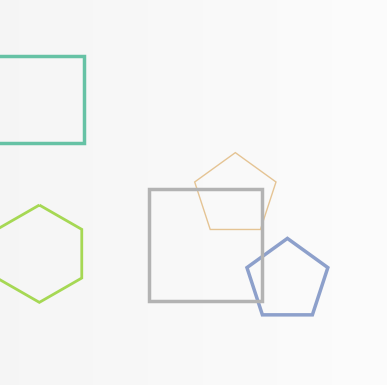[{"shape": "square", "thickness": 2.5, "radius": 0.57, "center": [0.103, 0.741]}, {"shape": "pentagon", "thickness": 2.5, "radius": 0.55, "center": [0.742, 0.271]}, {"shape": "hexagon", "thickness": 2, "radius": 0.63, "center": [0.102, 0.341]}, {"shape": "pentagon", "thickness": 1, "radius": 0.55, "center": [0.607, 0.493]}, {"shape": "square", "thickness": 2.5, "radius": 0.73, "center": [0.531, 0.363]}]